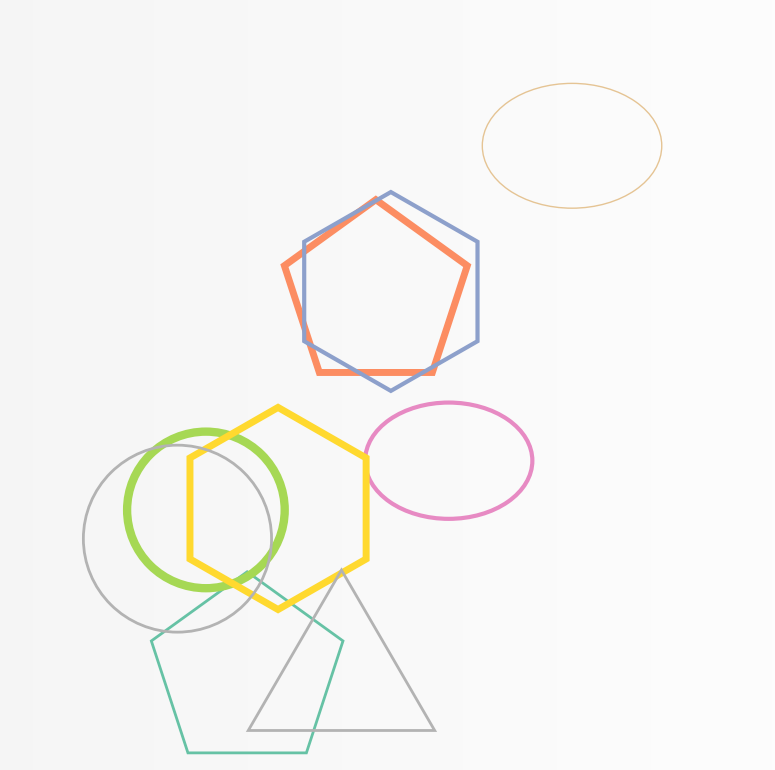[{"shape": "pentagon", "thickness": 1, "radius": 0.65, "center": [0.319, 0.127]}, {"shape": "pentagon", "thickness": 2.5, "radius": 0.62, "center": [0.485, 0.617]}, {"shape": "hexagon", "thickness": 1.5, "radius": 0.65, "center": [0.504, 0.621]}, {"shape": "oval", "thickness": 1.5, "radius": 0.54, "center": [0.579, 0.402]}, {"shape": "circle", "thickness": 3, "radius": 0.51, "center": [0.266, 0.338]}, {"shape": "hexagon", "thickness": 2.5, "radius": 0.66, "center": [0.359, 0.34]}, {"shape": "oval", "thickness": 0.5, "radius": 0.58, "center": [0.738, 0.811]}, {"shape": "circle", "thickness": 1, "radius": 0.61, "center": [0.229, 0.3]}, {"shape": "triangle", "thickness": 1, "radius": 0.69, "center": [0.441, 0.121]}]